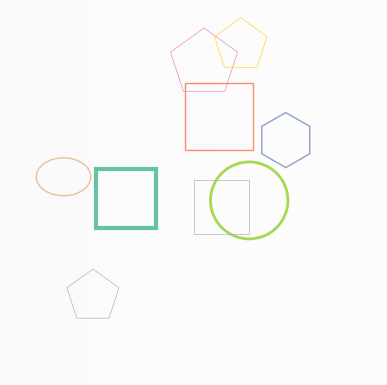[{"shape": "square", "thickness": 3, "radius": 0.38, "center": [0.325, 0.483]}, {"shape": "square", "thickness": 1, "radius": 0.44, "center": [0.565, 0.698]}, {"shape": "hexagon", "thickness": 1, "radius": 0.36, "center": [0.737, 0.636]}, {"shape": "pentagon", "thickness": 0.5, "radius": 0.45, "center": [0.527, 0.837]}, {"shape": "circle", "thickness": 2, "radius": 0.5, "center": [0.643, 0.479]}, {"shape": "pentagon", "thickness": 0.5, "radius": 0.36, "center": [0.621, 0.883]}, {"shape": "oval", "thickness": 1, "radius": 0.35, "center": [0.164, 0.541]}, {"shape": "pentagon", "thickness": 0.5, "radius": 0.35, "center": [0.24, 0.231]}, {"shape": "square", "thickness": 0.5, "radius": 0.35, "center": [0.572, 0.461]}]